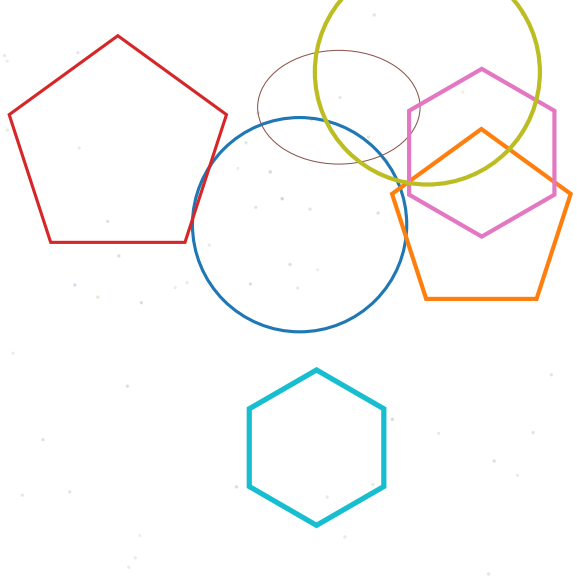[{"shape": "circle", "thickness": 1.5, "radius": 0.93, "center": [0.519, 0.61]}, {"shape": "pentagon", "thickness": 2, "radius": 0.81, "center": [0.834, 0.613]}, {"shape": "pentagon", "thickness": 1.5, "radius": 0.99, "center": [0.204, 0.739]}, {"shape": "oval", "thickness": 0.5, "radius": 0.7, "center": [0.587, 0.813]}, {"shape": "hexagon", "thickness": 2, "radius": 0.73, "center": [0.834, 0.735]}, {"shape": "circle", "thickness": 2, "radius": 0.97, "center": [0.74, 0.874]}, {"shape": "hexagon", "thickness": 2.5, "radius": 0.67, "center": [0.548, 0.224]}]